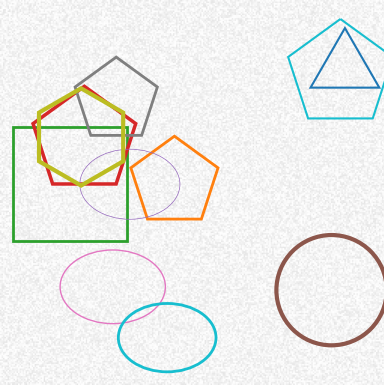[{"shape": "triangle", "thickness": 1.5, "radius": 0.52, "center": [0.896, 0.824]}, {"shape": "pentagon", "thickness": 2, "radius": 0.6, "center": [0.453, 0.527]}, {"shape": "square", "thickness": 2, "radius": 0.74, "center": [0.183, 0.521]}, {"shape": "pentagon", "thickness": 2.5, "radius": 0.7, "center": [0.219, 0.636]}, {"shape": "oval", "thickness": 0.5, "radius": 0.65, "center": [0.337, 0.521]}, {"shape": "circle", "thickness": 3, "radius": 0.72, "center": [0.861, 0.246]}, {"shape": "oval", "thickness": 1, "radius": 0.68, "center": [0.293, 0.255]}, {"shape": "pentagon", "thickness": 2, "radius": 0.56, "center": [0.302, 0.739]}, {"shape": "hexagon", "thickness": 3, "radius": 0.63, "center": [0.211, 0.644]}, {"shape": "oval", "thickness": 2, "radius": 0.63, "center": [0.434, 0.123]}, {"shape": "pentagon", "thickness": 1.5, "radius": 0.71, "center": [0.884, 0.808]}]